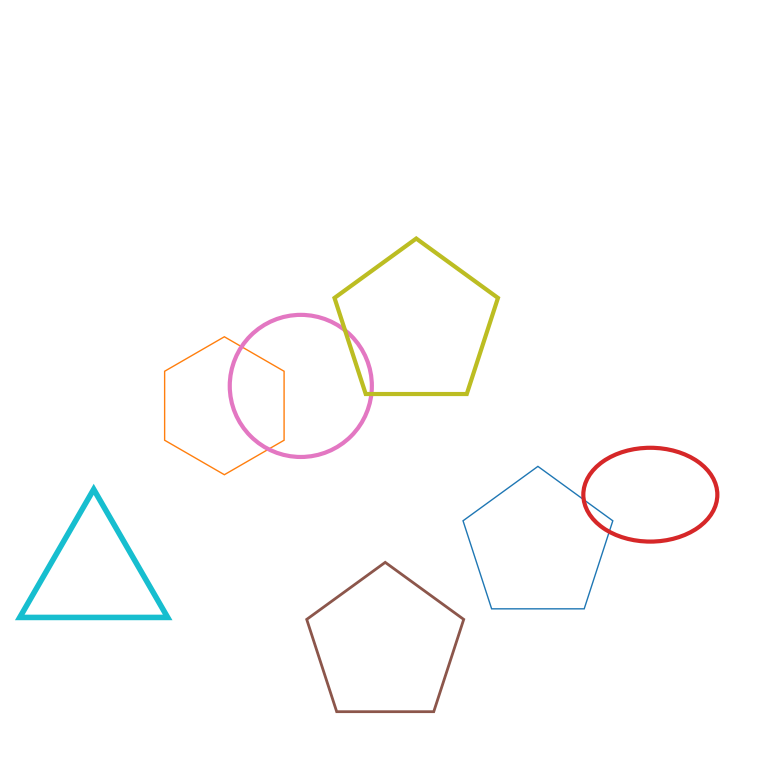[{"shape": "pentagon", "thickness": 0.5, "radius": 0.51, "center": [0.699, 0.292]}, {"shape": "hexagon", "thickness": 0.5, "radius": 0.45, "center": [0.291, 0.473]}, {"shape": "oval", "thickness": 1.5, "radius": 0.44, "center": [0.845, 0.358]}, {"shape": "pentagon", "thickness": 1, "radius": 0.54, "center": [0.5, 0.162]}, {"shape": "circle", "thickness": 1.5, "radius": 0.46, "center": [0.391, 0.499]}, {"shape": "pentagon", "thickness": 1.5, "radius": 0.56, "center": [0.541, 0.579]}, {"shape": "triangle", "thickness": 2, "radius": 0.55, "center": [0.122, 0.254]}]